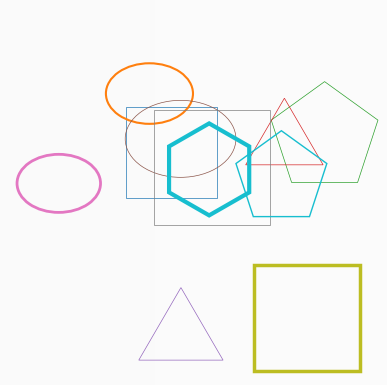[{"shape": "square", "thickness": 0.5, "radius": 0.59, "center": [0.443, 0.604]}, {"shape": "oval", "thickness": 1.5, "radius": 0.56, "center": [0.386, 0.757]}, {"shape": "pentagon", "thickness": 0.5, "radius": 0.72, "center": [0.838, 0.643]}, {"shape": "triangle", "thickness": 0.5, "radius": 0.58, "center": [0.734, 0.63]}, {"shape": "triangle", "thickness": 0.5, "radius": 0.63, "center": [0.467, 0.127]}, {"shape": "oval", "thickness": 0.5, "radius": 0.71, "center": [0.466, 0.639]}, {"shape": "oval", "thickness": 2, "radius": 0.54, "center": [0.152, 0.524]}, {"shape": "square", "thickness": 0.5, "radius": 0.75, "center": [0.548, 0.565]}, {"shape": "square", "thickness": 2.5, "radius": 0.69, "center": [0.793, 0.175]}, {"shape": "hexagon", "thickness": 3, "radius": 0.6, "center": [0.54, 0.56]}, {"shape": "pentagon", "thickness": 1, "radius": 0.62, "center": [0.726, 0.537]}]